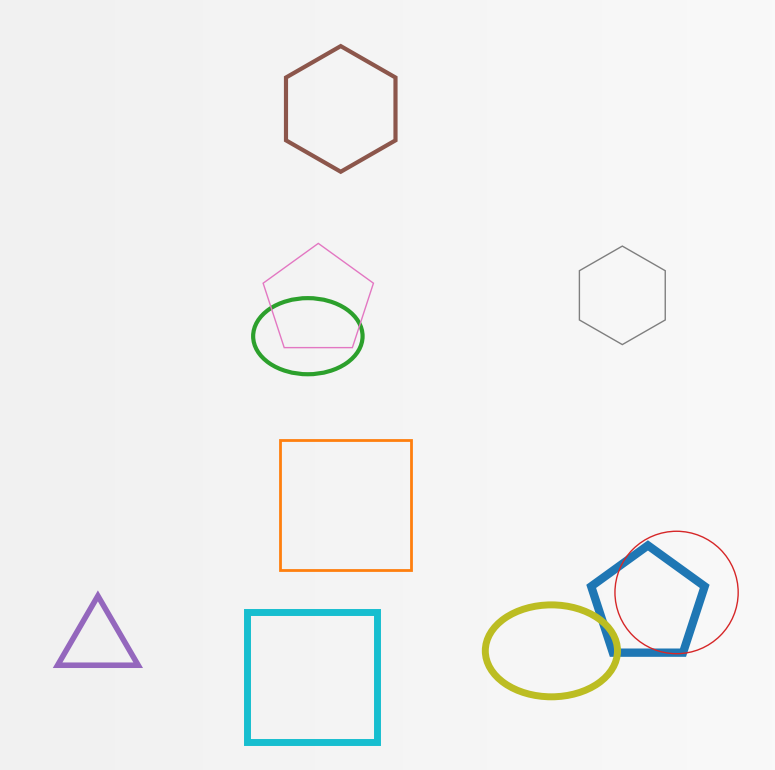[{"shape": "pentagon", "thickness": 3, "radius": 0.38, "center": [0.836, 0.215]}, {"shape": "square", "thickness": 1, "radius": 0.42, "center": [0.445, 0.344]}, {"shape": "oval", "thickness": 1.5, "radius": 0.35, "center": [0.397, 0.563]}, {"shape": "circle", "thickness": 0.5, "radius": 0.4, "center": [0.873, 0.231]}, {"shape": "triangle", "thickness": 2, "radius": 0.3, "center": [0.126, 0.166]}, {"shape": "hexagon", "thickness": 1.5, "radius": 0.41, "center": [0.44, 0.859]}, {"shape": "pentagon", "thickness": 0.5, "radius": 0.37, "center": [0.411, 0.609]}, {"shape": "hexagon", "thickness": 0.5, "radius": 0.32, "center": [0.803, 0.616]}, {"shape": "oval", "thickness": 2.5, "radius": 0.43, "center": [0.711, 0.155]}, {"shape": "square", "thickness": 2.5, "radius": 0.42, "center": [0.403, 0.121]}]